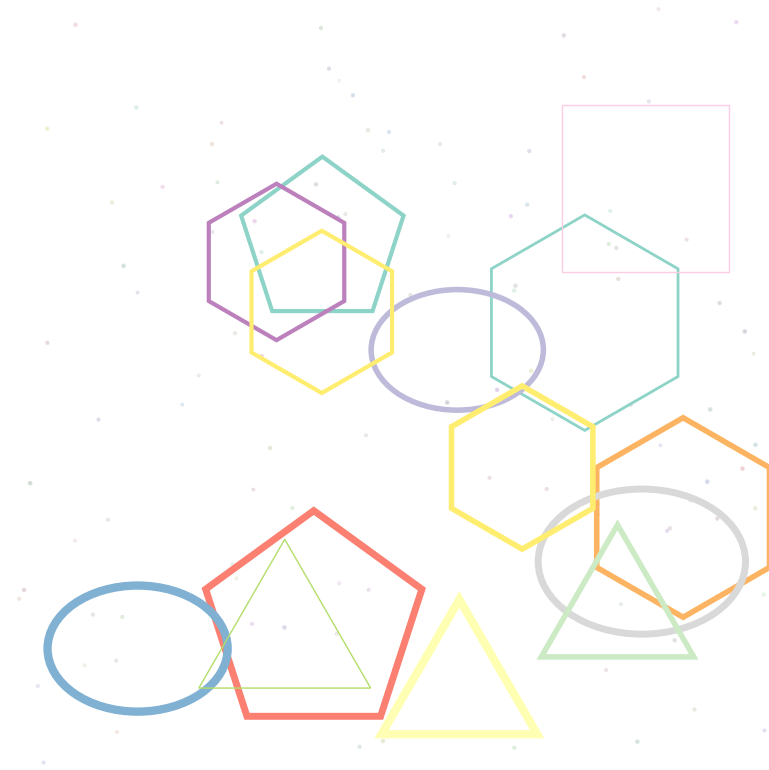[{"shape": "pentagon", "thickness": 1.5, "radius": 0.55, "center": [0.419, 0.686]}, {"shape": "hexagon", "thickness": 1, "radius": 0.7, "center": [0.759, 0.581]}, {"shape": "triangle", "thickness": 3, "radius": 0.58, "center": [0.597, 0.105]}, {"shape": "oval", "thickness": 2, "radius": 0.56, "center": [0.594, 0.546]}, {"shape": "pentagon", "thickness": 2.5, "radius": 0.74, "center": [0.407, 0.189]}, {"shape": "oval", "thickness": 3, "radius": 0.58, "center": [0.179, 0.158]}, {"shape": "hexagon", "thickness": 2, "radius": 0.65, "center": [0.887, 0.328]}, {"shape": "triangle", "thickness": 0.5, "radius": 0.64, "center": [0.37, 0.171]}, {"shape": "square", "thickness": 0.5, "radius": 0.54, "center": [0.839, 0.755]}, {"shape": "oval", "thickness": 2.5, "radius": 0.67, "center": [0.834, 0.271]}, {"shape": "hexagon", "thickness": 1.5, "radius": 0.51, "center": [0.359, 0.66]}, {"shape": "triangle", "thickness": 2, "radius": 0.57, "center": [0.802, 0.204]}, {"shape": "hexagon", "thickness": 1.5, "radius": 0.53, "center": [0.418, 0.595]}, {"shape": "hexagon", "thickness": 2, "radius": 0.53, "center": [0.678, 0.393]}]